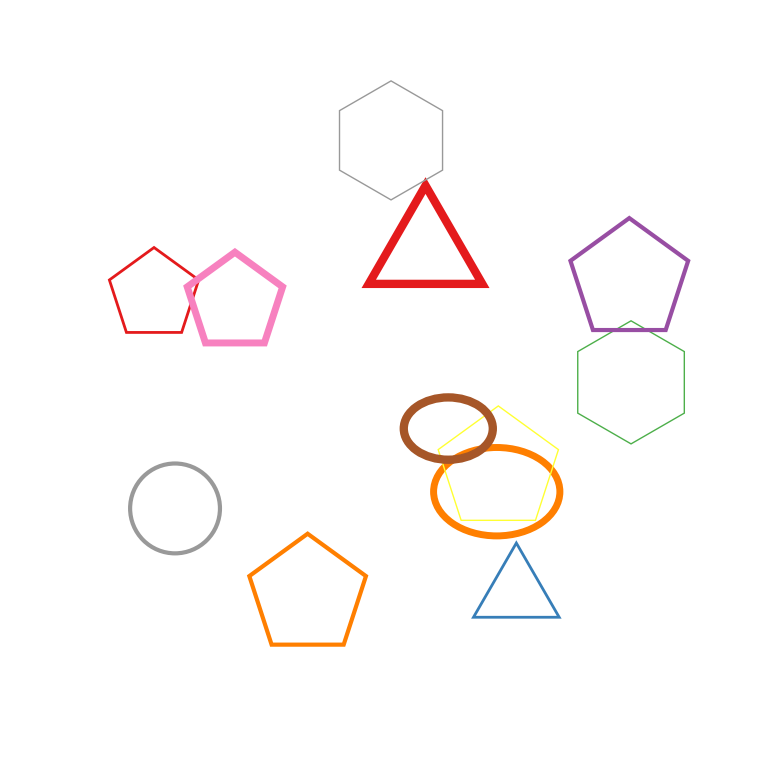[{"shape": "triangle", "thickness": 3, "radius": 0.43, "center": [0.553, 0.674]}, {"shape": "pentagon", "thickness": 1, "radius": 0.3, "center": [0.2, 0.618]}, {"shape": "triangle", "thickness": 1, "radius": 0.32, "center": [0.671, 0.231]}, {"shape": "hexagon", "thickness": 0.5, "radius": 0.4, "center": [0.82, 0.503]}, {"shape": "pentagon", "thickness": 1.5, "radius": 0.4, "center": [0.817, 0.636]}, {"shape": "oval", "thickness": 2.5, "radius": 0.41, "center": [0.645, 0.361]}, {"shape": "pentagon", "thickness": 1.5, "radius": 0.4, "center": [0.4, 0.227]}, {"shape": "pentagon", "thickness": 0.5, "radius": 0.41, "center": [0.647, 0.391]}, {"shape": "oval", "thickness": 3, "radius": 0.29, "center": [0.582, 0.443]}, {"shape": "pentagon", "thickness": 2.5, "radius": 0.33, "center": [0.305, 0.607]}, {"shape": "circle", "thickness": 1.5, "radius": 0.29, "center": [0.227, 0.34]}, {"shape": "hexagon", "thickness": 0.5, "radius": 0.39, "center": [0.508, 0.818]}]